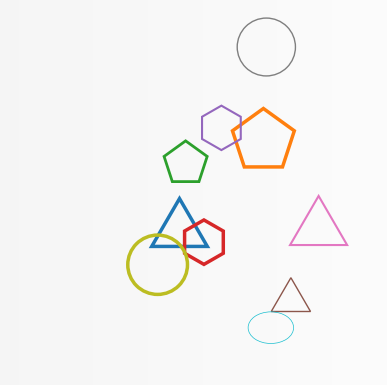[{"shape": "triangle", "thickness": 2.5, "radius": 0.41, "center": [0.463, 0.401]}, {"shape": "pentagon", "thickness": 2.5, "radius": 0.42, "center": [0.68, 0.634]}, {"shape": "pentagon", "thickness": 2, "radius": 0.29, "center": [0.479, 0.576]}, {"shape": "hexagon", "thickness": 2.5, "radius": 0.29, "center": [0.526, 0.371]}, {"shape": "hexagon", "thickness": 1.5, "radius": 0.29, "center": [0.571, 0.668]}, {"shape": "triangle", "thickness": 1, "radius": 0.29, "center": [0.751, 0.22]}, {"shape": "triangle", "thickness": 1.5, "radius": 0.42, "center": [0.822, 0.406]}, {"shape": "circle", "thickness": 1, "radius": 0.38, "center": [0.687, 0.878]}, {"shape": "circle", "thickness": 2.5, "radius": 0.39, "center": [0.407, 0.312]}, {"shape": "oval", "thickness": 0.5, "radius": 0.29, "center": [0.699, 0.149]}]